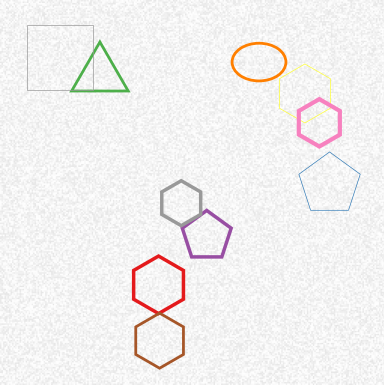[{"shape": "hexagon", "thickness": 2.5, "radius": 0.37, "center": [0.412, 0.26]}, {"shape": "pentagon", "thickness": 0.5, "radius": 0.42, "center": [0.856, 0.522]}, {"shape": "triangle", "thickness": 2, "radius": 0.42, "center": [0.26, 0.806]}, {"shape": "pentagon", "thickness": 2.5, "radius": 0.33, "center": [0.537, 0.387]}, {"shape": "oval", "thickness": 2, "radius": 0.35, "center": [0.673, 0.839]}, {"shape": "hexagon", "thickness": 0.5, "radius": 0.38, "center": [0.792, 0.757]}, {"shape": "hexagon", "thickness": 2, "radius": 0.36, "center": [0.415, 0.115]}, {"shape": "hexagon", "thickness": 3, "radius": 0.31, "center": [0.829, 0.681]}, {"shape": "hexagon", "thickness": 2.5, "radius": 0.29, "center": [0.471, 0.472]}, {"shape": "square", "thickness": 0.5, "radius": 0.43, "center": [0.156, 0.851]}]